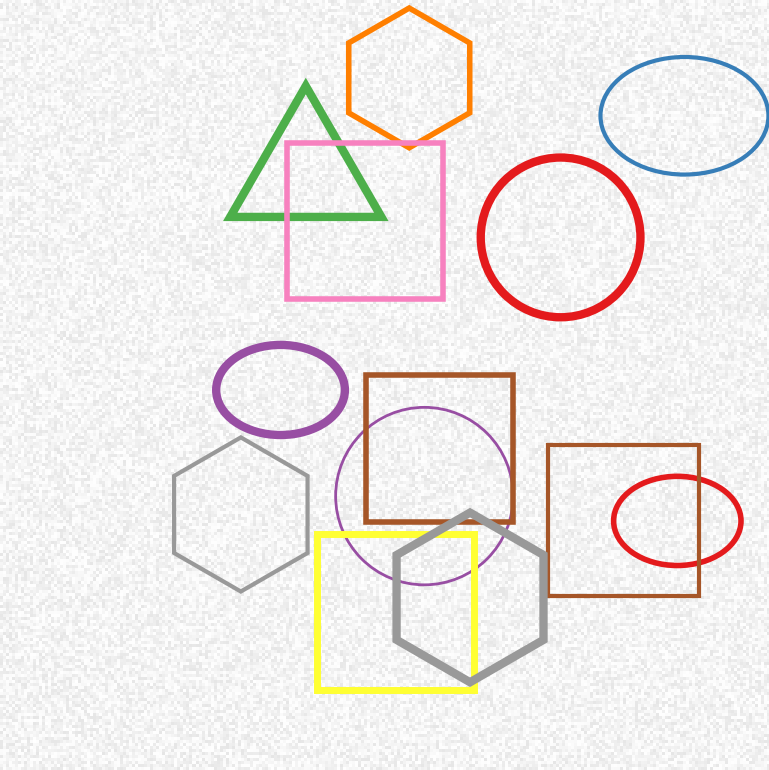[{"shape": "oval", "thickness": 2, "radius": 0.41, "center": [0.88, 0.323]}, {"shape": "circle", "thickness": 3, "radius": 0.52, "center": [0.728, 0.692]}, {"shape": "oval", "thickness": 1.5, "radius": 0.55, "center": [0.889, 0.85]}, {"shape": "triangle", "thickness": 3, "radius": 0.57, "center": [0.397, 0.775]}, {"shape": "oval", "thickness": 3, "radius": 0.42, "center": [0.364, 0.494]}, {"shape": "circle", "thickness": 1, "radius": 0.58, "center": [0.551, 0.356]}, {"shape": "hexagon", "thickness": 2, "radius": 0.45, "center": [0.531, 0.899]}, {"shape": "square", "thickness": 2.5, "radius": 0.51, "center": [0.514, 0.205]}, {"shape": "square", "thickness": 1.5, "radius": 0.49, "center": [0.81, 0.324]}, {"shape": "square", "thickness": 2, "radius": 0.48, "center": [0.571, 0.418]}, {"shape": "square", "thickness": 2, "radius": 0.51, "center": [0.474, 0.713]}, {"shape": "hexagon", "thickness": 3, "radius": 0.55, "center": [0.61, 0.224]}, {"shape": "hexagon", "thickness": 1.5, "radius": 0.5, "center": [0.313, 0.332]}]